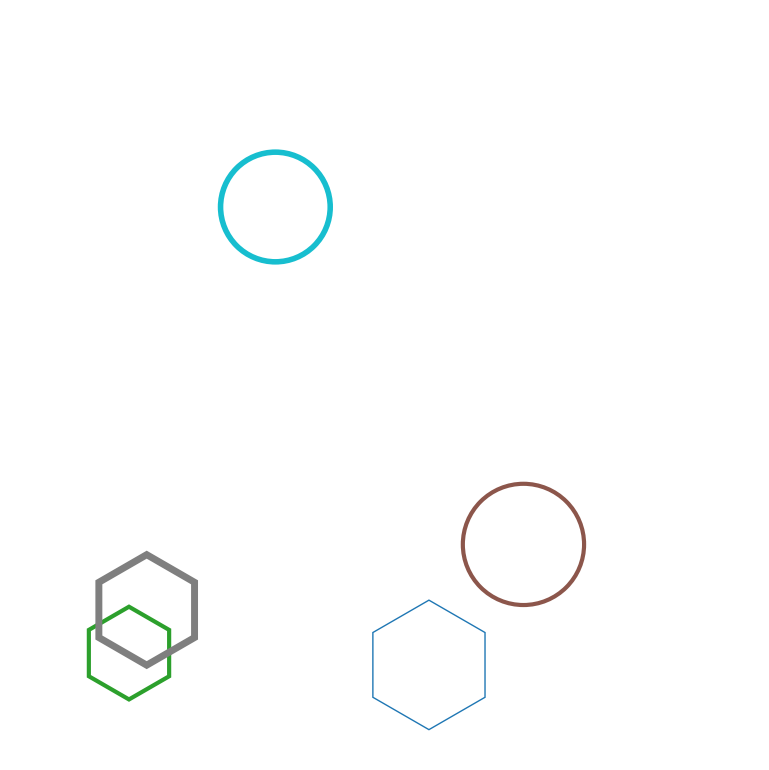[{"shape": "hexagon", "thickness": 0.5, "radius": 0.42, "center": [0.557, 0.136]}, {"shape": "hexagon", "thickness": 1.5, "radius": 0.3, "center": [0.168, 0.152]}, {"shape": "circle", "thickness": 1.5, "radius": 0.39, "center": [0.68, 0.293]}, {"shape": "hexagon", "thickness": 2.5, "radius": 0.36, "center": [0.191, 0.208]}, {"shape": "circle", "thickness": 2, "radius": 0.36, "center": [0.358, 0.731]}]